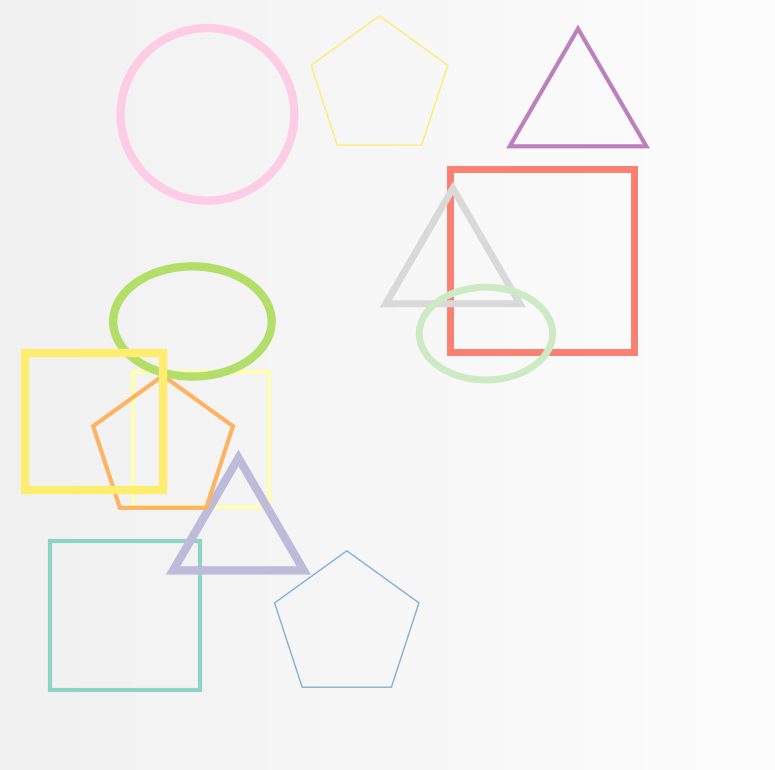[{"shape": "square", "thickness": 1.5, "radius": 0.48, "center": [0.161, 0.2]}, {"shape": "square", "thickness": 1.5, "radius": 0.44, "center": [0.259, 0.429]}, {"shape": "triangle", "thickness": 3, "radius": 0.49, "center": [0.308, 0.308]}, {"shape": "square", "thickness": 2.5, "radius": 0.59, "center": [0.7, 0.662]}, {"shape": "pentagon", "thickness": 0.5, "radius": 0.49, "center": [0.447, 0.187]}, {"shape": "pentagon", "thickness": 1.5, "radius": 0.47, "center": [0.21, 0.417]}, {"shape": "oval", "thickness": 3, "radius": 0.51, "center": [0.248, 0.582]}, {"shape": "circle", "thickness": 3, "radius": 0.56, "center": [0.268, 0.852]}, {"shape": "triangle", "thickness": 2.5, "radius": 0.5, "center": [0.584, 0.655]}, {"shape": "triangle", "thickness": 1.5, "radius": 0.51, "center": [0.746, 0.861]}, {"shape": "oval", "thickness": 2.5, "radius": 0.43, "center": [0.627, 0.567]}, {"shape": "pentagon", "thickness": 0.5, "radius": 0.46, "center": [0.49, 0.887]}, {"shape": "square", "thickness": 3, "radius": 0.44, "center": [0.121, 0.452]}]